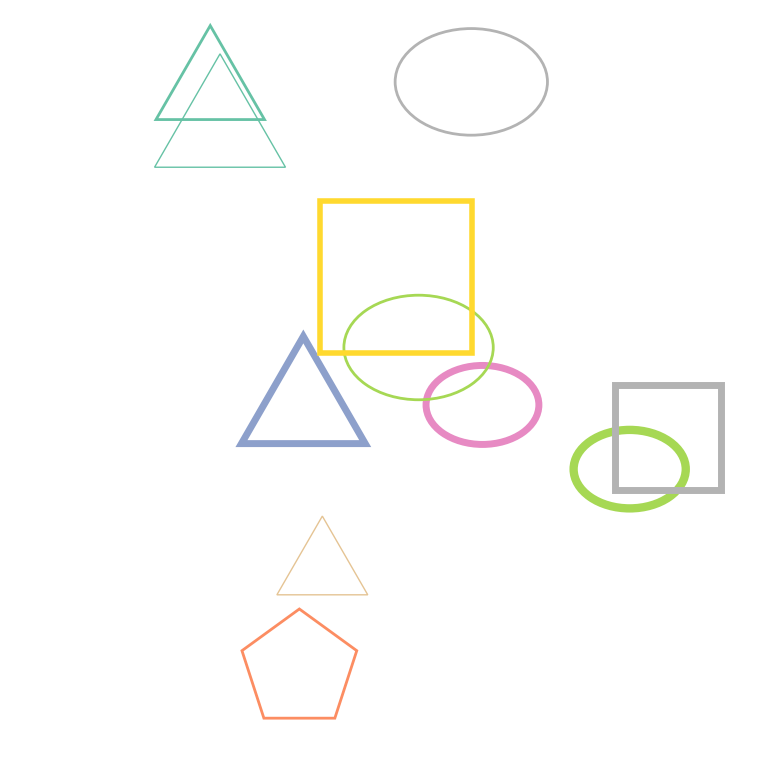[{"shape": "triangle", "thickness": 1, "radius": 0.41, "center": [0.273, 0.885]}, {"shape": "triangle", "thickness": 0.5, "radius": 0.49, "center": [0.286, 0.832]}, {"shape": "pentagon", "thickness": 1, "radius": 0.39, "center": [0.389, 0.131]}, {"shape": "triangle", "thickness": 2.5, "radius": 0.46, "center": [0.394, 0.47]}, {"shape": "oval", "thickness": 2.5, "radius": 0.37, "center": [0.627, 0.474]}, {"shape": "oval", "thickness": 1, "radius": 0.48, "center": [0.544, 0.549]}, {"shape": "oval", "thickness": 3, "radius": 0.36, "center": [0.818, 0.391]}, {"shape": "square", "thickness": 2, "radius": 0.49, "center": [0.514, 0.64]}, {"shape": "triangle", "thickness": 0.5, "radius": 0.34, "center": [0.419, 0.262]}, {"shape": "oval", "thickness": 1, "radius": 0.49, "center": [0.612, 0.894]}, {"shape": "square", "thickness": 2.5, "radius": 0.34, "center": [0.868, 0.432]}]